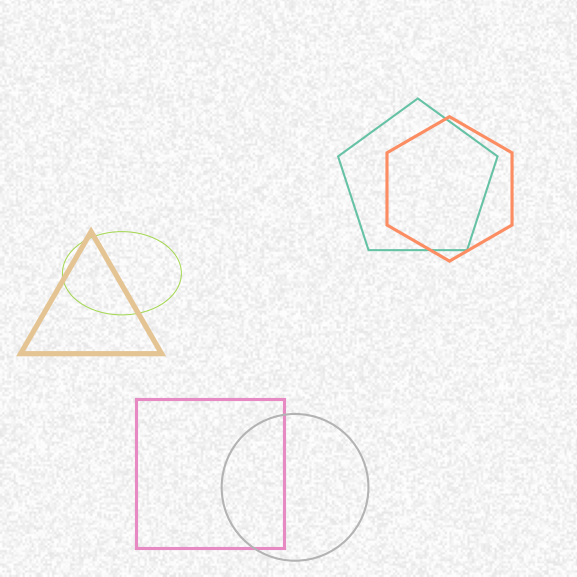[{"shape": "pentagon", "thickness": 1, "radius": 0.73, "center": [0.724, 0.683]}, {"shape": "hexagon", "thickness": 1.5, "radius": 0.63, "center": [0.778, 0.672]}, {"shape": "square", "thickness": 1.5, "radius": 0.64, "center": [0.363, 0.179]}, {"shape": "oval", "thickness": 0.5, "radius": 0.51, "center": [0.211, 0.526]}, {"shape": "triangle", "thickness": 2.5, "radius": 0.7, "center": [0.158, 0.457]}, {"shape": "circle", "thickness": 1, "radius": 0.64, "center": [0.511, 0.155]}]